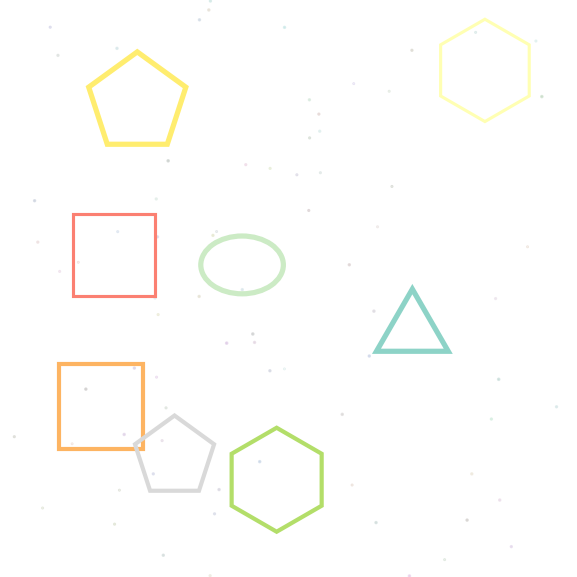[{"shape": "triangle", "thickness": 2.5, "radius": 0.36, "center": [0.714, 0.427]}, {"shape": "hexagon", "thickness": 1.5, "radius": 0.44, "center": [0.84, 0.877]}, {"shape": "square", "thickness": 1.5, "radius": 0.35, "center": [0.197, 0.558]}, {"shape": "square", "thickness": 2, "radius": 0.37, "center": [0.175, 0.296]}, {"shape": "hexagon", "thickness": 2, "radius": 0.45, "center": [0.479, 0.168]}, {"shape": "pentagon", "thickness": 2, "radius": 0.36, "center": [0.302, 0.208]}, {"shape": "oval", "thickness": 2.5, "radius": 0.36, "center": [0.419, 0.54]}, {"shape": "pentagon", "thickness": 2.5, "radius": 0.44, "center": [0.238, 0.821]}]